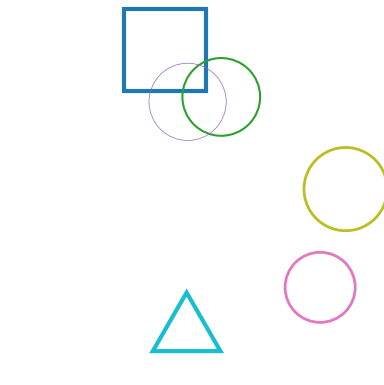[{"shape": "square", "thickness": 3, "radius": 0.53, "center": [0.429, 0.871]}, {"shape": "circle", "thickness": 1.5, "radius": 0.5, "center": [0.575, 0.748]}, {"shape": "circle", "thickness": 0.5, "radius": 0.5, "center": [0.487, 0.735]}, {"shape": "circle", "thickness": 2, "radius": 0.46, "center": [0.832, 0.254]}, {"shape": "circle", "thickness": 2, "radius": 0.54, "center": [0.898, 0.509]}, {"shape": "triangle", "thickness": 3, "radius": 0.51, "center": [0.485, 0.139]}]